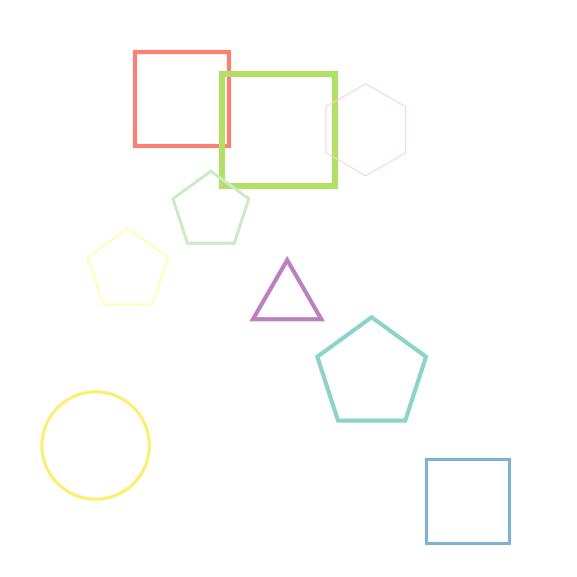[{"shape": "pentagon", "thickness": 2, "radius": 0.49, "center": [0.644, 0.351]}, {"shape": "pentagon", "thickness": 1, "radius": 0.37, "center": [0.221, 0.531]}, {"shape": "square", "thickness": 2, "radius": 0.41, "center": [0.316, 0.828]}, {"shape": "square", "thickness": 1.5, "radius": 0.36, "center": [0.809, 0.132]}, {"shape": "square", "thickness": 3, "radius": 0.49, "center": [0.482, 0.774]}, {"shape": "hexagon", "thickness": 0.5, "radius": 0.4, "center": [0.633, 0.774]}, {"shape": "triangle", "thickness": 2, "radius": 0.34, "center": [0.497, 0.481]}, {"shape": "pentagon", "thickness": 1.5, "radius": 0.34, "center": [0.365, 0.634]}, {"shape": "circle", "thickness": 1.5, "radius": 0.46, "center": [0.166, 0.228]}]